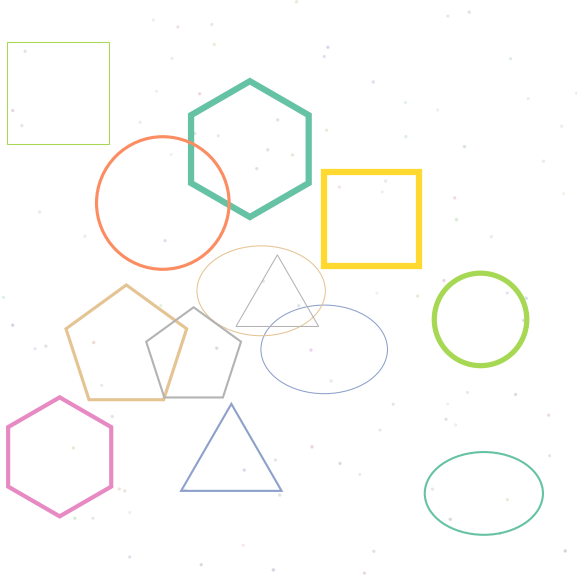[{"shape": "hexagon", "thickness": 3, "radius": 0.59, "center": [0.433, 0.741]}, {"shape": "oval", "thickness": 1, "radius": 0.51, "center": [0.838, 0.145]}, {"shape": "circle", "thickness": 1.5, "radius": 0.57, "center": [0.282, 0.648]}, {"shape": "oval", "thickness": 0.5, "radius": 0.55, "center": [0.561, 0.394]}, {"shape": "triangle", "thickness": 1, "radius": 0.5, "center": [0.401, 0.199]}, {"shape": "hexagon", "thickness": 2, "radius": 0.52, "center": [0.103, 0.208]}, {"shape": "circle", "thickness": 2.5, "radius": 0.4, "center": [0.832, 0.446]}, {"shape": "square", "thickness": 0.5, "radius": 0.44, "center": [0.101, 0.838]}, {"shape": "square", "thickness": 3, "radius": 0.41, "center": [0.644, 0.62]}, {"shape": "pentagon", "thickness": 1.5, "radius": 0.55, "center": [0.219, 0.396]}, {"shape": "oval", "thickness": 0.5, "radius": 0.56, "center": [0.452, 0.496]}, {"shape": "triangle", "thickness": 0.5, "radius": 0.41, "center": [0.48, 0.475]}, {"shape": "pentagon", "thickness": 1, "radius": 0.43, "center": [0.335, 0.381]}]